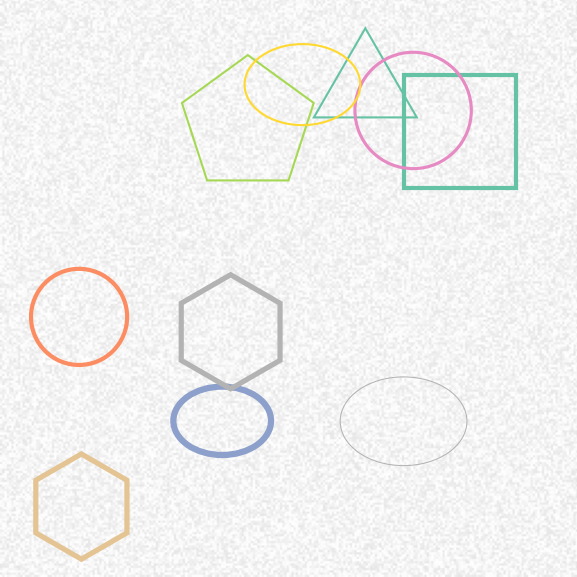[{"shape": "square", "thickness": 2, "radius": 0.49, "center": [0.797, 0.772]}, {"shape": "triangle", "thickness": 1, "radius": 0.51, "center": [0.633, 0.847]}, {"shape": "circle", "thickness": 2, "radius": 0.42, "center": [0.137, 0.45]}, {"shape": "oval", "thickness": 3, "radius": 0.42, "center": [0.385, 0.27]}, {"shape": "circle", "thickness": 1.5, "radius": 0.5, "center": [0.715, 0.808]}, {"shape": "pentagon", "thickness": 1, "radius": 0.6, "center": [0.429, 0.784]}, {"shape": "oval", "thickness": 1, "radius": 0.5, "center": [0.524, 0.853]}, {"shape": "hexagon", "thickness": 2.5, "radius": 0.46, "center": [0.141, 0.122]}, {"shape": "oval", "thickness": 0.5, "radius": 0.55, "center": [0.699, 0.27]}, {"shape": "hexagon", "thickness": 2.5, "radius": 0.49, "center": [0.399, 0.425]}]